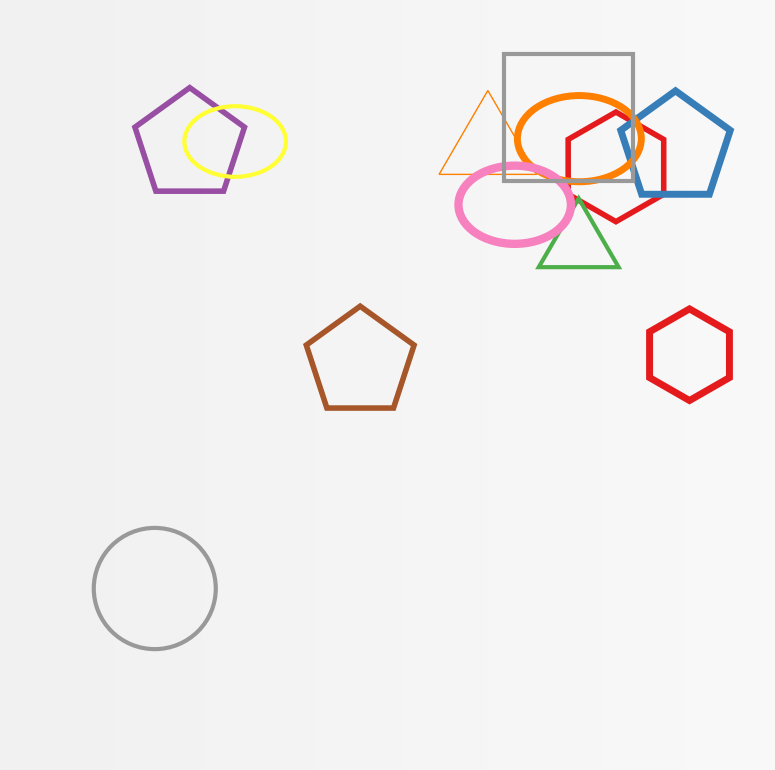[{"shape": "hexagon", "thickness": 2, "radius": 0.36, "center": [0.795, 0.783]}, {"shape": "hexagon", "thickness": 2.5, "radius": 0.3, "center": [0.89, 0.539]}, {"shape": "pentagon", "thickness": 2.5, "radius": 0.37, "center": [0.872, 0.808]}, {"shape": "triangle", "thickness": 1.5, "radius": 0.3, "center": [0.747, 0.683]}, {"shape": "pentagon", "thickness": 2, "radius": 0.37, "center": [0.245, 0.812]}, {"shape": "triangle", "thickness": 0.5, "radius": 0.36, "center": [0.629, 0.81]}, {"shape": "oval", "thickness": 2.5, "radius": 0.4, "center": [0.748, 0.82]}, {"shape": "oval", "thickness": 1.5, "radius": 0.33, "center": [0.303, 0.816]}, {"shape": "pentagon", "thickness": 2, "radius": 0.37, "center": [0.465, 0.529]}, {"shape": "oval", "thickness": 3, "radius": 0.36, "center": [0.664, 0.734]}, {"shape": "circle", "thickness": 1.5, "radius": 0.39, "center": [0.2, 0.236]}, {"shape": "square", "thickness": 1.5, "radius": 0.41, "center": [0.733, 0.848]}]